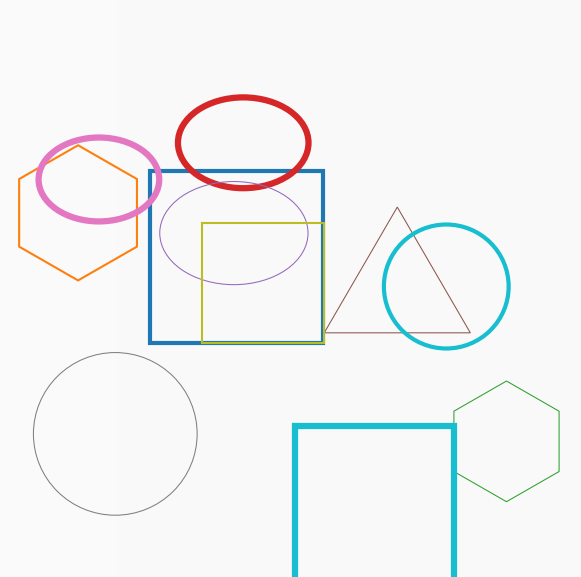[{"shape": "square", "thickness": 2, "radius": 0.74, "center": [0.406, 0.554]}, {"shape": "hexagon", "thickness": 1, "radius": 0.59, "center": [0.134, 0.631]}, {"shape": "hexagon", "thickness": 0.5, "radius": 0.52, "center": [0.871, 0.235]}, {"shape": "oval", "thickness": 3, "radius": 0.56, "center": [0.418, 0.752]}, {"shape": "oval", "thickness": 0.5, "radius": 0.64, "center": [0.402, 0.596]}, {"shape": "triangle", "thickness": 0.5, "radius": 0.73, "center": [0.683, 0.495]}, {"shape": "oval", "thickness": 3, "radius": 0.52, "center": [0.17, 0.688]}, {"shape": "circle", "thickness": 0.5, "radius": 0.7, "center": [0.198, 0.248]}, {"shape": "square", "thickness": 1, "radius": 0.52, "center": [0.452, 0.509]}, {"shape": "circle", "thickness": 2, "radius": 0.54, "center": [0.768, 0.503]}, {"shape": "square", "thickness": 3, "radius": 0.68, "center": [0.645, 0.125]}]